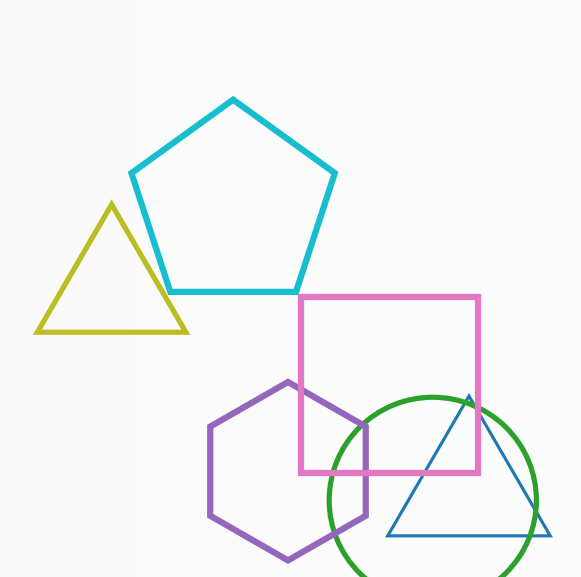[{"shape": "triangle", "thickness": 1.5, "radius": 0.81, "center": [0.807, 0.152]}, {"shape": "circle", "thickness": 2.5, "radius": 0.89, "center": [0.745, 0.133]}, {"shape": "hexagon", "thickness": 3, "radius": 0.77, "center": [0.495, 0.183]}, {"shape": "square", "thickness": 3, "radius": 0.76, "center": [0.671, 0.332]}, {"shape": "triangle", "thickness": 2.5, "radius": 0.74, "center": [0.192, 0.498]}, {"shape": "pentagon", "thickness": 3, "radius": 0.92, "center": [0.401, 0.643]}]